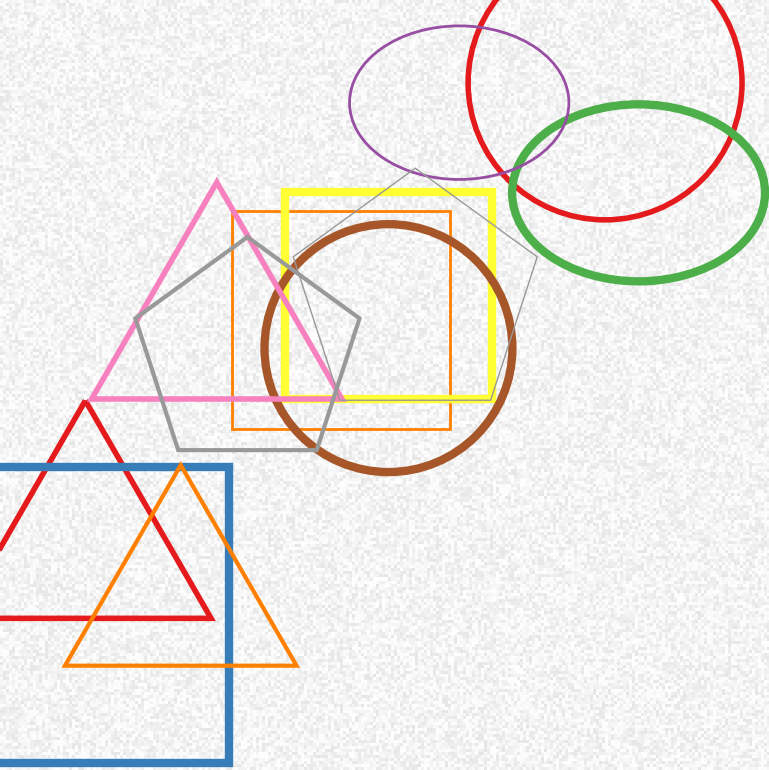[{"shape": "circle", "thickness": 2, "radius": 0.89, "center": [0.786, 0.892]}, {"shape": "triangle", "thickness": 2, "radius": 0.94, "center": [0.111, 0.291]}, {"shape": "square", "thickness": 3, "radius": 0.96, "center": [0.105, 0.202]}, {"shape": "oval", "thickness": 3, "radius": 0.82, "center": [0.829, 0.75]}, {"shape": "oval", "thickness": 1, "radius": 0.71, "center": [0.596, 0.867]}, {"shape": "triangle", "thickness": 1.5, "radius": 0.87, "center": [0.235, 0.222]}, {"shape": "square", "thickness": 1, "radius": 0.71, "center": [0.443, 0.585]}, {"shape": "square", "thickness": 3, "radius": 0.67, "center": [0.505, 0.616]}, {"shape": "circle", "thickness": 3, "radius": 0.8, "center": [0.504, 0.548]}, {"shape": "triangle", "thickness": 2, "radius": 0.94, "center": [0.282, 0.576]}, {"shape": "pentagon", "thickness": 1.5, "radius": 0.77, "center": [0.321, 0.539]}, {"shape": "pentagon", "thickness": 0.5, "radius": 0.83, "center": [0.539, 0.615]}]